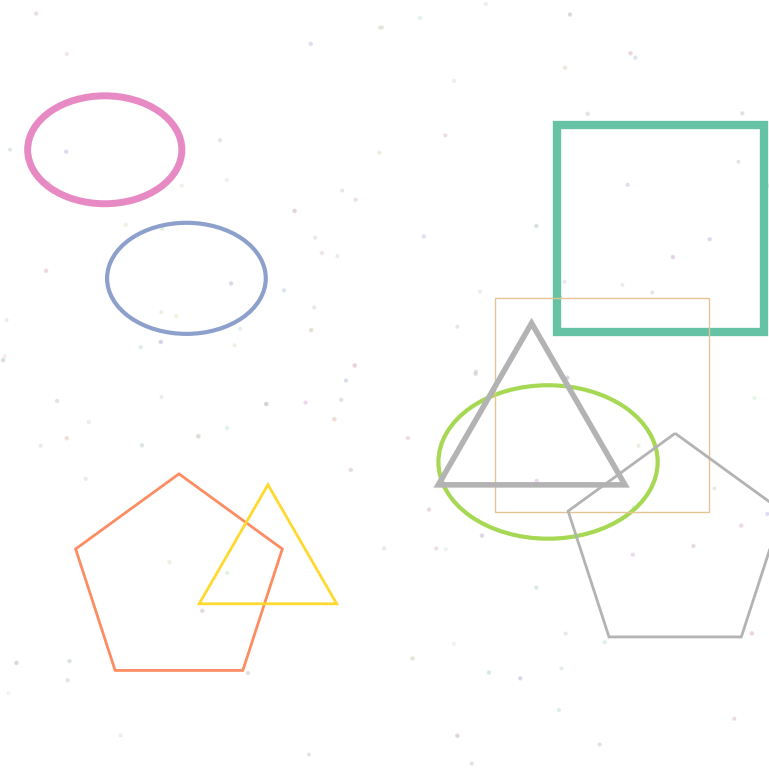[{"shape": "square", "thickness": 3, "radius": 0.67, "center": [0.858, 0.703]}, {"shape": "pentagon", "thickness": 1, "radius": 0.71, "center": [0.232, 0.243]}, {"shape": "oval", "thickness": 1.5, "radius": 0.52, "center": [0.242, 0.639]}, {"shape": "oval", "thickness": 2.5, "radius": 0.5, "center": [0.136, 0.805]}, {"shape": "oval", "thickness": 1.5, "radius": 0.71, "center": [0.712, 0.4]}, {"shape": "triangle", "thickness": 1, "radius": 0.52, "center": [0.348, 0.267]}, {"shape": "square", "thickness": 0.5, "radius": 0.7, "center": [0.782, 0.474]}, {"shape": "triangle", "thickness": 2, "radius": 0.7, "center": [0.69, 0.44]}, {"shape": "pentagon", "thickness": 1, "radius": 0.73, "center": [0.877, 0.291]}]